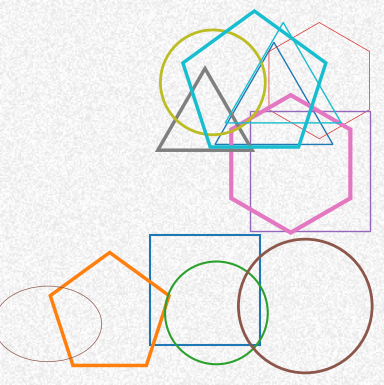[{"shape": "square", "thickness": 1.5, "radius": 0.71, "center": [0.532, 0.247]}, {"shape": "triangle", "thickness": 1, "radius": 0.88, "center": [0.712, 0.713]}, {"shape": "pentagon", "thickness": 2.5, "radius": 0.81, "center": [0.285, 0.182]}, {"shape": "circle", "thickness": 1.5, "radius": 0.67, "center": [0.562, 0.187]}, {"shape": "hexagon", "thickness": 0.5, "radius": 0.75, "center": [0.829, 0.791]}, {"shape": "square", "thickness": 1, "radius": 0.78, "center": [0.805, 0.555]}, {"shape": "circle", "thickness": 2, "radius": 0.87, "center": [0.793, 0.205]}, {"shape": "oval", "thickness": 0.5, "radius": 0.7, "center": [0.124, 0.159]}, {"shape": "hexagon", "thickness": 3, "radius": 0.89, "center": [0.755, 0.574]}, {"shape": "triangle", "thickness": 2.5, "radius": 0.71, "center": [0.532, 0.681]}, {"shape": "circle", "thickness": 2, "radius": 0.68, "center": [0.553, 0.786]}, {"shape": "pentagon", "thickness": 2.5, "radius": 0.98, "center": [0.661, 0.776]}, {"shape": "triangle", "thickness": 1, "radius": 0.87, "center": [0.736, 0.768]}]